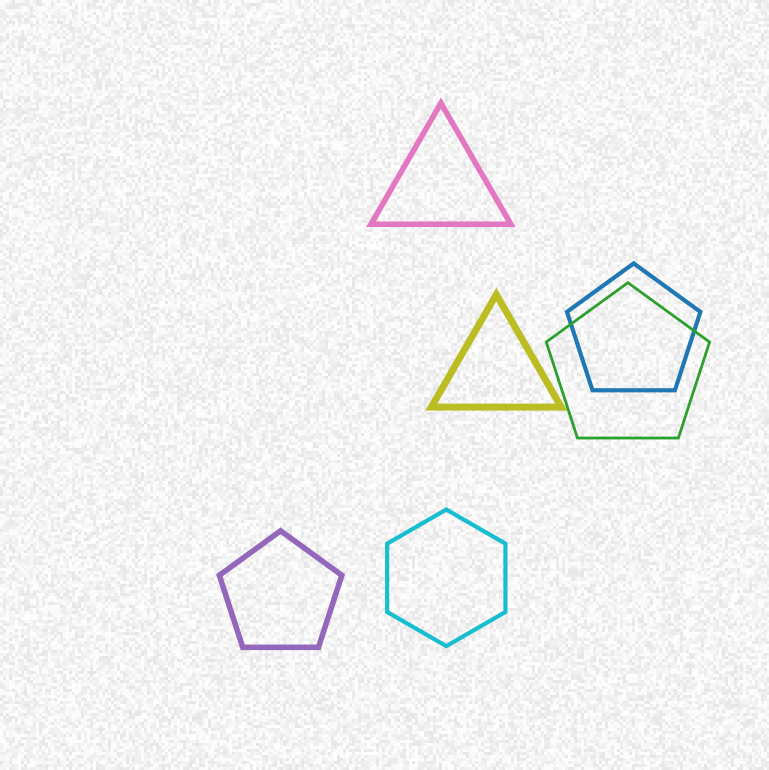[{"shape": "pentagon", "thickness": 1.5, "radius": 0.46, "center": [0.823, 0.567]}, {"shape": "pentagon", "thickness": 1, "radius": 0.56, "center": [0.815, 0.521]}, {"shape": "pentagon", "thickness": 2, "radius": 0.42, "center": [0.364, 0.227]}, {"shape": "triangle", "thickness": 2, "radius": 0.52, "center": [0.573, 0.761]}, {"shape": "triangle", "thickness": 2.5, "radius": 0.49, "center": [0.645, 0.52]}, {"shape": "hexagon", "thickness": 1.5, "radius": 0.44, "center": [0.58, 0.25]}]